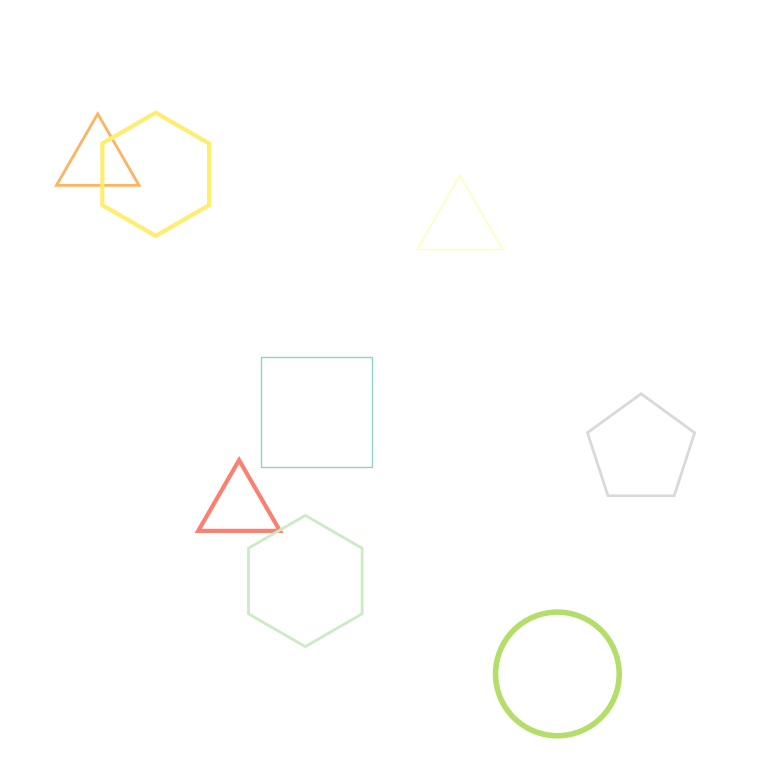[{"shape": "square", "thickness": 0.5, "radius": 0.36, "center": [0.411, 0.465]}, {"shape": "triangle", "thickness": 0.5, "radius": 0.32, "center": [0.597, 0.708]}, {"shape": "triangle", "thickness": 1.5, "radius": 0.31, "center": [0.311, 0.341]}, {"shape": "triangle", "thickness": 1, "radius": 0.31, "center": [0.127, 0.79]}, {"shape": "circle", "thickness": 2, "radius": 0.4, "center": [0.724, 0.125]}, {"shape": "pentagon", "thickness": 1, "radius": 0.37, "center": [0.833, 0.415]}, {"shape": "hexagon", "thickness": 1, "radius": 0.43, "center": [0.396, 0.245]}, {"shape": "hexagon", "thickness": 1.5, "radius": 0.4, "center": [0.202, 0.774]}]